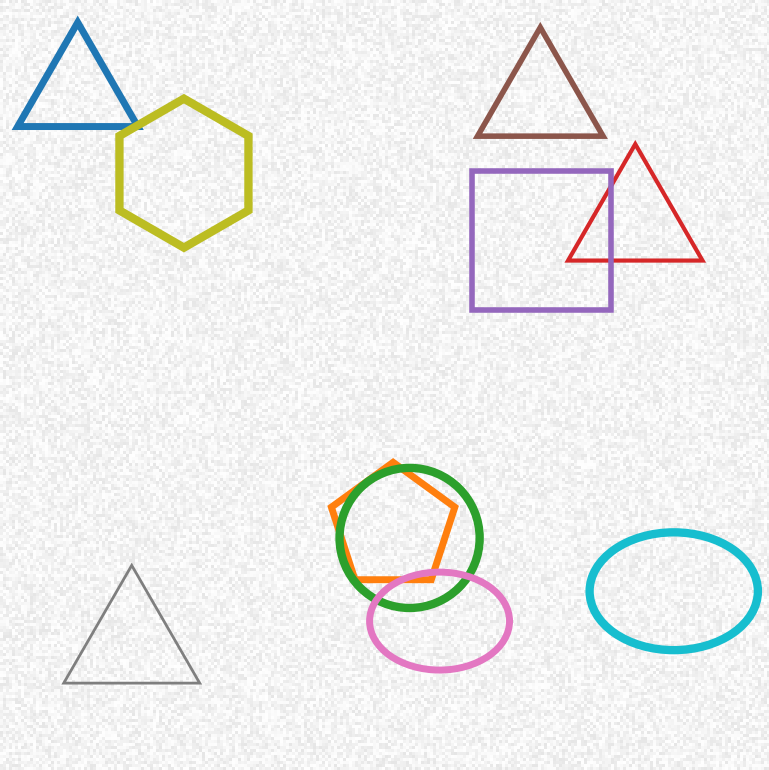[{"shape": "triangle", "thickness": 2.5, "radius": 0.45, "center": [0.101, 0.881]}, {"shape": "pentagon", "thickness": 2.5, "radius": 0.42, "center": [0.511, 0.315]}, {"shape": "circle", "thickness": 3, "radius": 0.45, "center": [0.532, 0.301]}, {"shape": "triangle", "thickness": 1.5, "radius": 0.5, "center": [0.825, 0.712]}, {"shape": "square", "thickness": 2, "radius": 0.45, "center": [0.703, 0.687]}, {"shape": "triangle", "thickness": 2, "radius": 0.47, "center": [0.702, 0.87]}, {"shape": "oval", "thickness": 2.5, "radius": 0.45, "center": [0.571, 0.193]}, {"shape": "triangle", "thickness": 1, "radius": 0.51, "center": [0.171, 0.164]}, {"shape": "hexagon", "thickness": 3, "radius": 0.48, "center": [0.239, 0.775]}, {"shape": "oval", "thickness": 3, "radius": 0.55, "center": [0.875, 0.232]}]